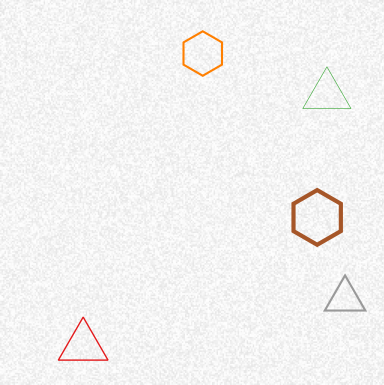[{"shape": "triangle", "thickness": 1, "radius": 0.37, "center": [0.216, 0.102]}, {"shape": "triangle", "thickness": 0.5, "radius": 0.36, "center": [0.849, 0.754]}, {"shape": "hexagon", "thickness": 1.5, "radius": 0.29, "center": [0.527, 0.861]}, {"shape": "hexagon", "thickness": 3, "radius": 0.36, "center": [0.824, 0.435]}, {"shape": "triangle", "thickness": 1.5, "radius": 0.3, "center": [0.896, 0.224]}]